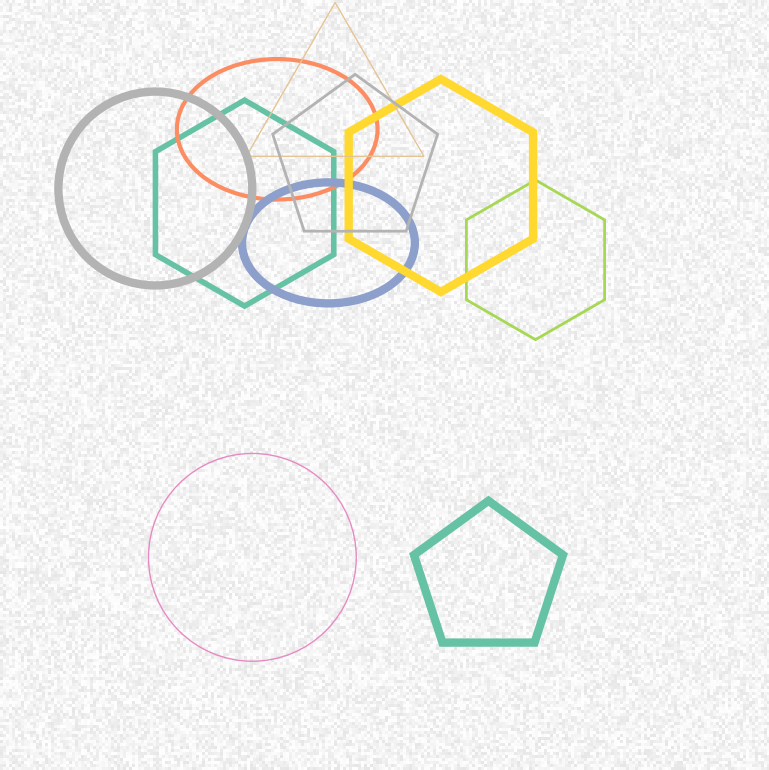[{"shape": "pentagon", "thickness": 3, "radius": 0.51, "center": [0.634, 0.248]}, {"shape": "hexagon", "thickness": 2, "radius": 0.67, "center": [0.318, 0.736]}, {"shape": "oval", "thickness": 1.5, "radius": 0.65, "center": [0.36, 0.832]}, {"shape": "oval", "thickness": 3, "radius": 0.56, "center": [0.427, 0.685]}, {"shape": "circle", "thickness": 0.5, "radius": 0.67, "center": [0.328, 0.276]}, {"shape": "hexagon", "thickness": 1, "radius": 0.52, "center": [0.695, 0.663]}, {"shape": "hexagon", "thickness": 3, "radius": 0.69, "center": [0.573, 0.759]}, {"shape": "triangle", "thickness": 0.5, "radius": 0.67, "center": [0.435, 0.864]}, {"shape": "circle", "thickness": 3, "radius": 0.63, "center": [0.202, 0.755]}, {"shape": "pentagon", "thickness": 1, "radius": 0.56, "center": [0.461, 0.791]}]